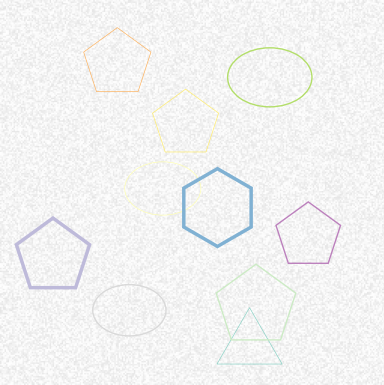[{"shape": "triangle", "thickness": 0.5, "radius": 0.49, "center": [0.648, 0.103]}, {"shape": "oval", "thickness": 0.5, "radius": 0.49, "center": [0.423, 0.51]}, {"shape": "pentagon", "thickness": 2.5, "radius": 0.5, "center": [0.138, 0.334]}, {"shape": "hexagon", "thickness": 2.5, "radius": 0.5, "center": [0.565, 0.461]}, {"shape": "pentagon", "thickness": 0.5, "radius": 0.46, "center": [0.305, 0.836]}, {"shape": "oval", "thickness": 1, "radius": 0.55, "center": [0.701, 0.799]}, {"shape": "oval", "thickness": 1, "radius": 0.48, "center": [0.336, 0.194]}, {"shape": "pentagon", "thickness": 1, "radius": 0.44, "center": [0.801, 0.387]}, {"shape": "pentagon", "thickness": 1, "radius": 0.54, "center": [0.665, 0.205]}, {"shape": "pentagon", "thickness": 0.5, "radius": 0.45, "center": [0.482, 0.678]}]